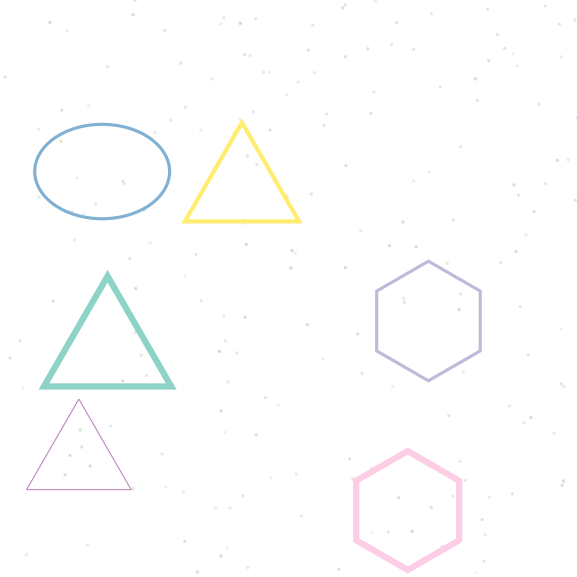[{"shape": "triangle", "thickness": 3, "radius": 0.64, "center": [0.186, 0.394]}, {"shape": "hexagon", "thickness": 1.5, "radius": 0.52, "center": [0.742, 0.443]}, {"shape": "oval", "thickness": 1.5, "radius": 0.58, "center": [0.177, 0.702]}, {"shape": "hexagon", "thickness": 3, "radius": 0.51, "center": [0.706, 0.115]}, {"shape": "triangle", "thickness": 0.5, "radius": 0.52, "center": [0.137, 0.204]}, {"shape": "triangle", "thickness": 2, "radius": 0.57, "center": [0.419, 0.673]}]